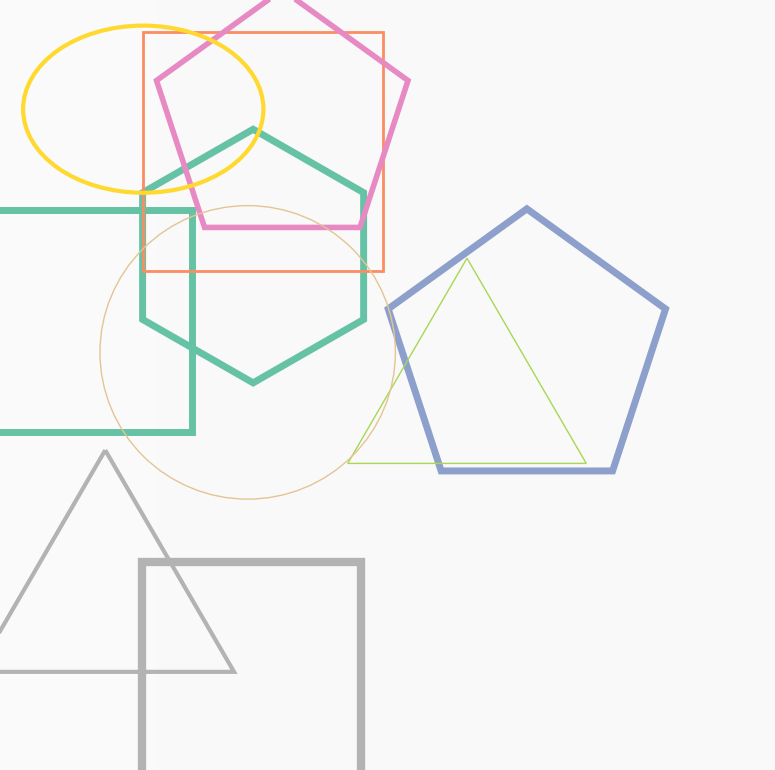[{"shape": "hexagon", "thickness": 2.5, "radius": 0.82, "center": [0.327, 0.667]}, {"shape": "square", "thickness": 2.5, "radius": 0.72, "center": [0.104, 0.583]}, {"shape": "square", "thickness": 1, "radius": 0.78, "center": [0.339, 0.804]}, {"shape": "pentagon", "thickness": 2.5, "radius": 0.94, "center": [0.68, 0.541]}, {"shape": "pentagon", "thickness": 2, "radius": 0.85, "center": [0.364, 0.843]}, {"shape": "triangle", "thickness": 0.5, "radius": 0.89, "center": [0.603, 0.487]}, {"shape": "oval", "thickness": 1.5, "radius": 0.78, "center": [0.185, 0.858]}, {"shape": "circle", "thickness": 0.5, "radius": 0.95, "center": [0.32, 0.542]}, {"shape": "triangle", "thickness": 1.5, "radius": 0.96, "center": [0.136, 0.223]}, {"shape": "square", "thickness": 3, "radius": 0.7, "center": [0.325, 0.13]}]